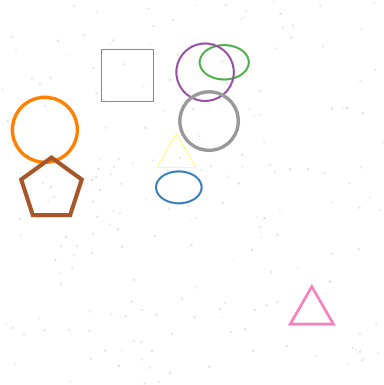[{"shape": "square", "thickness": 0.5, "radius": 0.34, "center": [0.329, 0.804]}, {"shape": "oval", "thickness": 1.5, "radius": 0.3, "center": [0.464, 0.513]}, {"shape": "oval", "thickness": 1.5, "radius": 0.32, "center": [0.582, 0.838]}, {"shape": "circle", "thickness": 1.5, "radius": 0.37, "center": [0.533, 0.812]}, {"shape": "circle", "thickness": 2.5, "radius": 0.42, "center": [0.117, 0.663]}, {"shape": "triangle", "thickness": 0.5, "radius": 0.29, "center": [0.458, 0.594]}, {"shape": "pentagon", "thickness": 3, "radius": 0.41, "center": [0.134, 0.508]}, {"shape": "triangle", "thickness": 2, "radius": 0.32, "center": [0.81, 0.191]}, {"shape": "circle", "thickness": 2.5, "radius": 0.38, "center": [0.543, 0.685]}]